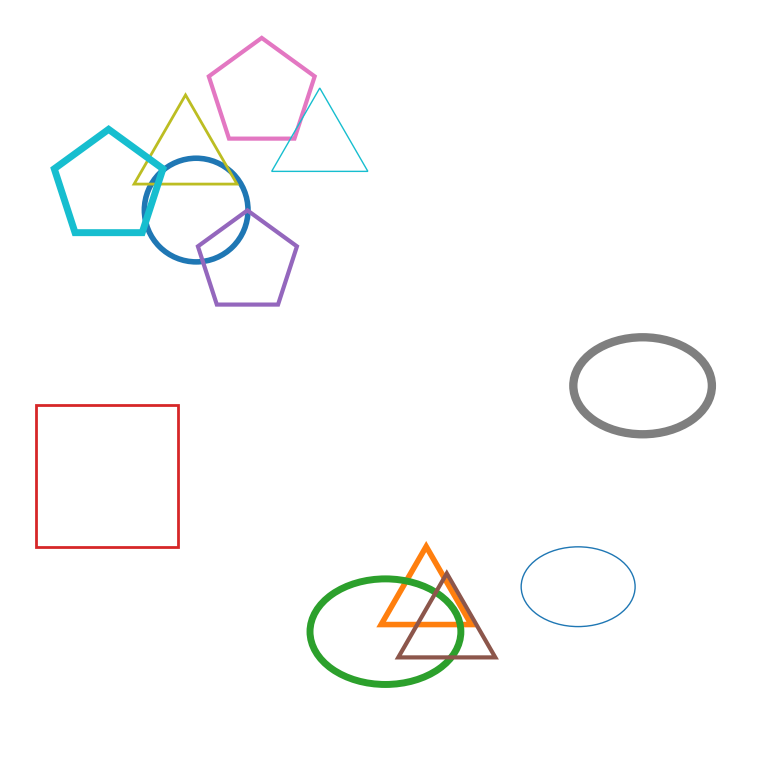[{"shape": "oval", "thickness": 0.5, "radius": 0.37, "center": [0.751, 0.238]}, {"shape": "circle", "thickness": 2, "radius": 0.34, "center": [0.255, 0.727]}, {"shape": "triangle", "thickness": 2, "radius": 0.34, "center": [0.554, 0.223]}, {"shape": "oval", "thickness": 2.5, "radius": 0.49, "center": [0.501, 0.18]}, {"shape": "square", "thickness": 1, "radius": 0.46, "center": [0.139, 0.382]}, {"shape": "pentagon", "thickness": 1.5, "radius": 0.34, "center": [0.321, 0.659]}, {"shape": "triangle", "thickness": 1.5, "radius": 0.36, "center": [0.58, 0.183]}, {"shape": "pentagon", "thickness": 1.5, "radius": 0.36, "center": [0.34, 0.878]}, {"shape": "oval", "thickness": 3, "radius": 0.45, "center": [0.835, 0.499]}, {"shape": "triangle", "thickness": 1, "radius": 0.39, "center": [0.241, 0.8]}, {"shape": "triangle", "thickness": 0.5, "radius": 0.36, "center": [0.415, 0.814]}, {"shape": "pentagon", "thickness": 2.5, "radius": 0.37, "center": [0.141, 0.758]}]